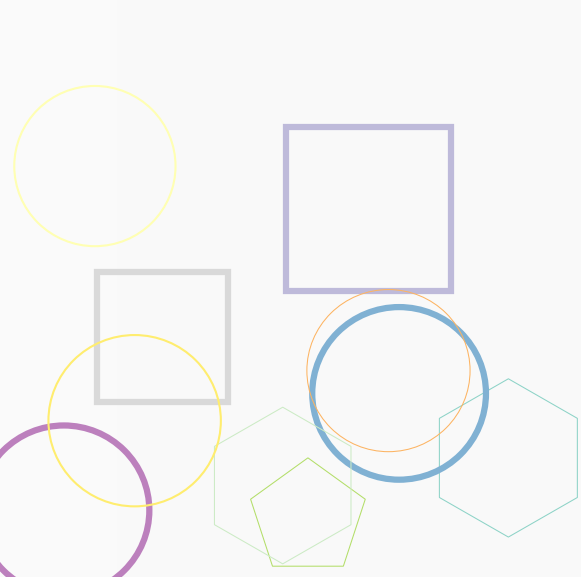[{"shape": "hexagon", "thickness": 0.5, "radius": 0.69, "center": [0.875, 0.206]}, {"shape": "circle", "thickness": 1, "radius": 0.69, "center": [0.163, 0.712]}, {"shape": "square", "thickness": 3, "radius": 0.71, "center": [0.634, 0.637]}, {"shape": "circle", "thickness": 3, "radius": 0.75, "center": [0.687, 0.318]}, {"shape": "circle", "thickness": 0.5, "radius": 0.7, "center": [0.668, 0.357]}, {"shape": "pentagon", "thickness": 0.5, "radius": 0.52, "center": [0.53, 0.103]}, {"shape": "square", "thickness": 3, "radius": 0.56, "center": [0.28, 0.415]}, {"shape": "circle", "thickness": 3, "radius": 0.74, "center": [0.11, 0.115]}, {"shape": "hexagon", "thickness": 0.5, "radius": 0.68, "center": [0.486, 0.158]}, {"shape": "circle", "thickness": 1, "radius": 0.74, "center": [0.232, 0.271]}]